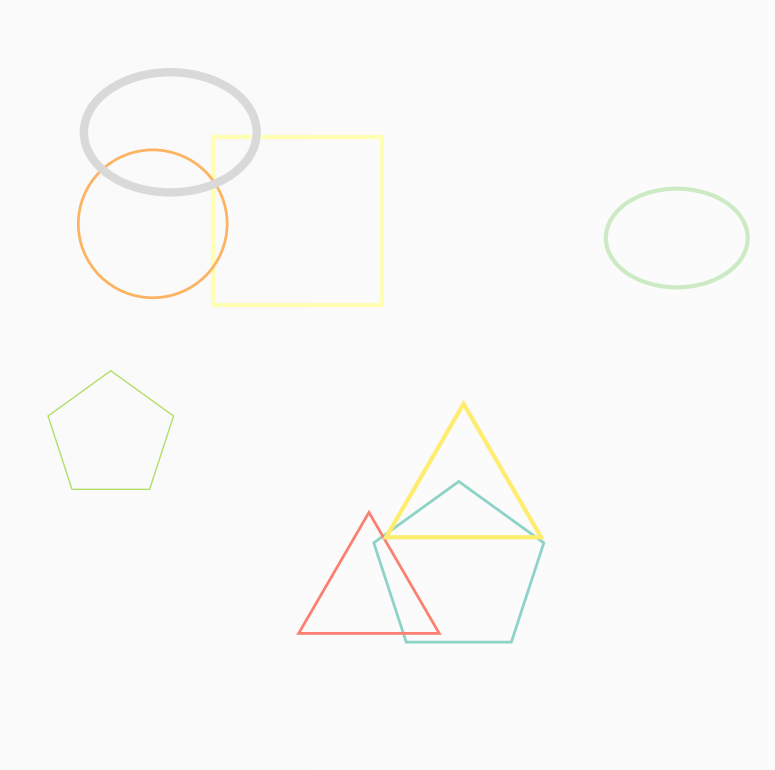[{"shape": "pentagon", "thickness": 1, "radius": 0.58, "center": [0.592, 0.259]}, {"shape": "square", "thickness": 1.5, "radius": 0.55, "center": [0.384, 0.713]}, {"shape": "triangle", "thickness": 1, "radius": 0.52, "center": [0.476, 0.23]}, {"shape": "circle", "thickness": 1, "radius": 0.48, "center": [0.197, 0.709]}, {"shape": "pentagon", "thickness": 0.5, "radius": 0.43, "center": [0.143, 0.433]}, {"shape": "oval", "thickness": 3, "radius": 0.56, "center": [0.22, 0.828]}, {"shape": "oval", "thickness": 1.5, "radius": 0.46, "center": [0.873, 0.691]}, {"shape": "triangle", "thickness": 1.5, "radius": 0.58, "center": [0.598, 0.36]}]